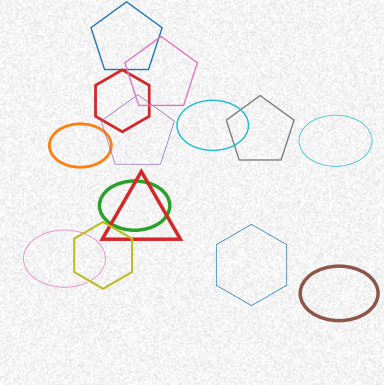[{"shape": "pentagon", "thickness": 1, "radius": 0.49, "center": [0.329, 0.898]}, {"shape": "hexagon", "thickness": 0.5, "radius": 0.53, "center": [0.653, 0.312]}, {"shape": "oval", "thickness": 2, "radius": 0.4, "center": [0.209, 0.622]}, {"shape": "oval", "thickness": 2.5, "radius": 0.46, "center": [0.35, 0.466]}, {"shape": "triangle", "thickness": 2.5, "radius": 0.59, "center": [0.367, 0.437]}, {"shape": "hexagon", "thickness": 2, "radius": 0.4, "center": [0.318, 0.738]}, {"shape": "pentagon", "thickness": 0.5, "radius": 0.5, "center": [0.358, 0.654]}, {"shape": "oval", "thickness": 2.5, "radius": 0.51, "center": [0.881, 0.238]}, {"shape": "oval", "thickness": 0.5, "radius": 0.53, "center": [0.167, 0.328]}, {"shape": "pentagon", "thickness": 1, "radius": 0.5, "center": [0.418, 0.806]}, {"shape": "pentagon", "thickness": 1, "radius": 0.46, "center": [0.676, 0.659]}, {"shape": "hexagon", "thickness": 1.5, "radius": 0.43, "center": [0.268, 0.337]}, {"shape": "oval", "thickness": 0.5, "radius": 0.47, "center": [0.872, 0.634]}, {"shape": "oval", "thickness": 1, "radius": 0.46, "center": [0.553, 0.674]}]